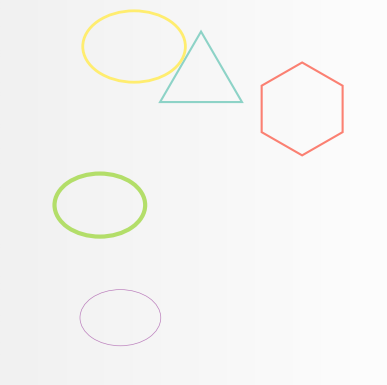[{"shape": "triangle", "thickness": 1.5, "radius": 0.61, "center": [0.519, 0.796]}, {"shape": "hexagon", "thickness": 1.5, "radius": 0.6, "center": [0.78, 0.717]}, {"shape": "oval", "thickness": 3, "radius": 0.58, "center": [0.258, 0.467]}, {"shape": "oval", "thickness": 0.5, "radius": 0.52, "center": [0.311, 0.175]}, {"shape": "oval", "thickness": 2, "radius": 0.66, "center": [0.346, 0.879]}]